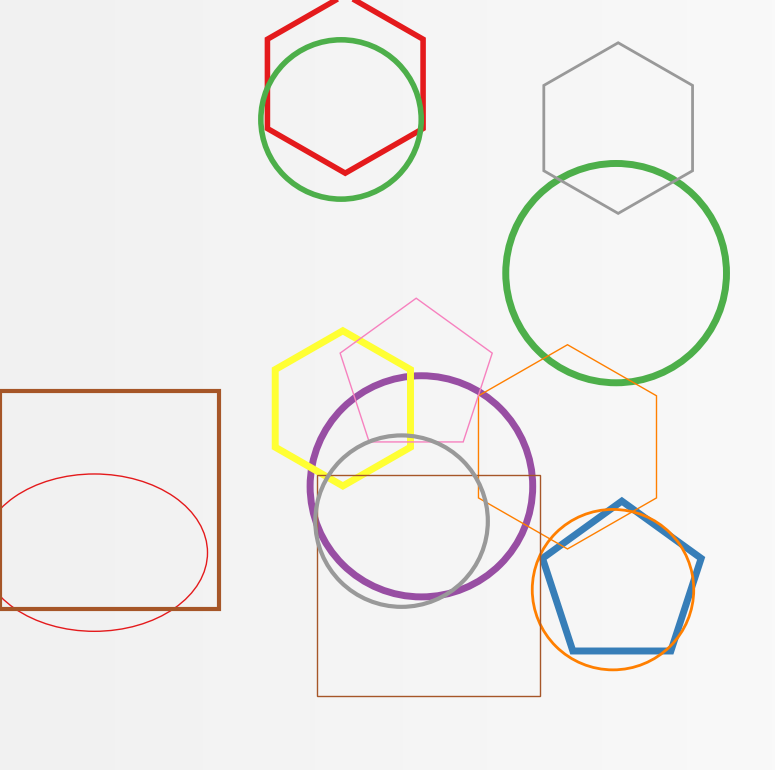[{"shape": "hexagon", "thickness": 2, "radius": 0.58, "center": [0.445, 0.891]}, {"shape": "oval", "thickness": 0.5, "radius": 0.73, "center": [0.122, 0.282]}, {"shape": "pentagon", "thickness": 2.5, "radius": 0.54, "center": [0.802, 0.242]}, {"shape": "circle", "thickness": 2, "radius": 0.52, "center": [0.44, 0.845]}, {"shape": "circle", "thickness": 2.5, "radius": 0.71, "center": [0.795, 0.645]}, {"shape": "circle", "thickness": 2.5, "radius": 0.72, "center": [0.544, 0.368]}, {"shape": "circle", "thickness": 1, "radius": 0.52, "center": [0.791, 0.234]}, {"shape": "hexagon", "thickness": 0.5, "radius": 0.66, "center": [0.732, 0.42]}, {"shape": "hexagon", "thickness": 2.5, "radius": 0.5, "center": [0.442, 0.47]}, {"shape": "square", "thickness": 0.5, "radius": 0.72, "center": [0.552, 0.239]}, {"shape": "square", "thickness": 1.5, "radius": 0.71, "center": [0.141, 0.351]}, {"shape": "pentagon", "thickness": 0.5, "radius": 0.52, "center": [0.537, 0.51]}, {"shape": "hexagon", "thickness": 1, "radius": 0.55, "center": [0.798, 0.834]}, {"shape": "circle", "thickness": 1.5, "radius": 0.56, "center": [0.518, 0.323]}]